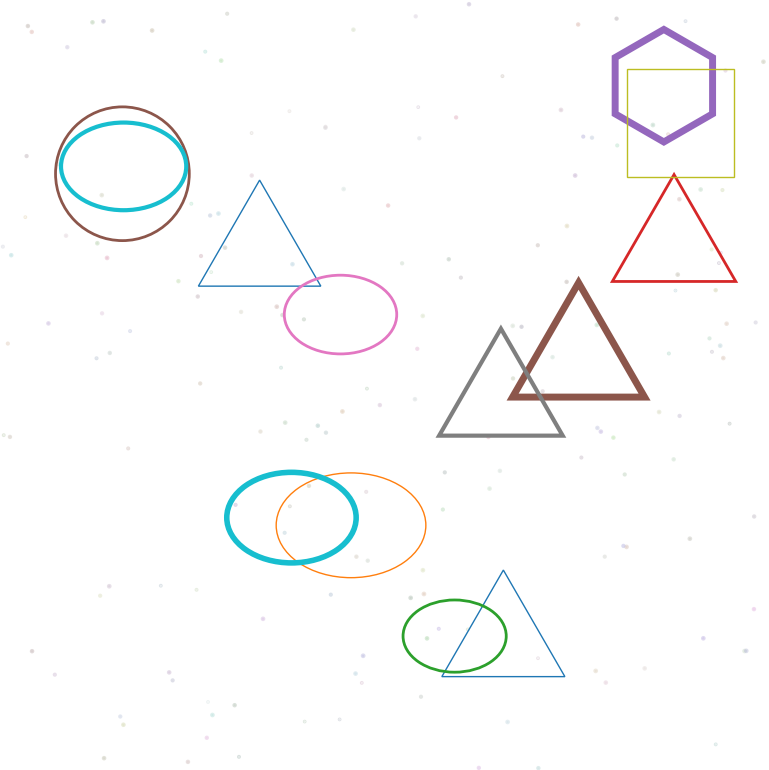[{"shape": "triangle", "thickness": 0.5, "radius": 0.46, "center": [0.337, 0.674]}, {"shape": "triangle", "thickness": 0.5, "radius": 0.46, "center": [0.654, 0.167]}, {"shape": "oval", "thickness": 0.5, "radius": 0.49, "center": [0.456, 0.318]}, {"shape": "oval", "thickness": 1, "radius": 0.34, "center": [0.59, 0.174]}, {"shape": "triangle", "thickness": 1, "radius": 0.46, "center": [0.875, 0.681]}, {"shape": "hexagon", "thickness": 2.5, "radius": 0.37, "center": [0.862, 0.889]}, {"shape": "triangle", "thickness": 2.5, "radius": 0.49, "center": [0.751, 0.534]}, {"shape": "circle", "thickness": 1, "radius": 0.43, "center": [0.159, 0.774]}, {"shape": "oval", "thickness": 1, "radius": 0.37, "center": [0.442, 0.591]}, {"shape": "triangle", "thickness": 1.5, "radius": 0.46, "center": [0.651, 0.481]}, {"shape": "square", "thickness": 0.5, "radius": 0.35, "center": [0.884, 0.84]}, {"shape": "oval", "thickness": 2, "radius": 0.42, "center": [0.379, 0.328]}, {"shape": "oval", "thickness": 1.5, "radius": 0.41, "center": [0.161, 0.784]}]